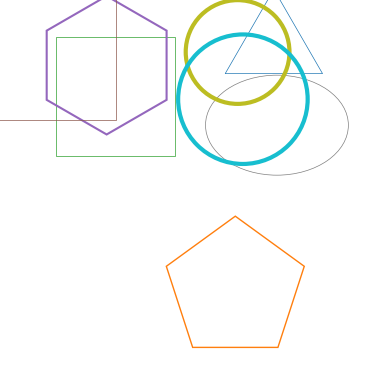[{"shape": "triangle", "thickness": 0.5, "radius": 0.73, "center": [0.711, 0.882]}, {"shape": "pentagon", "thickness": 1, "radius": 0.94, "center": [0.611, 0.25]}, {"shape": "square", "thickness": 0.5, "radius": 0.77, "center": [0.3, 0.749]}, {"shape": "hexagon", "thickness": 1.5, "radius": 0.9, "center": [0.277, 0.831]}, {"shape": "square", "thickness": 0.5, "radius": 0.95, "center": [0.11, 0.88]}, {"shape": "oval", "thickness": 0.5, "radius": 0.93, "center": [0.719, 0.675]}, {"shape": "circle", "thickness": 3, "radius": 0.67, "center": [0.617, 0.865]}, {"shape": "circle", "thickness": 3, "radius": 0.84, "center": [0.631, 0.742]}]